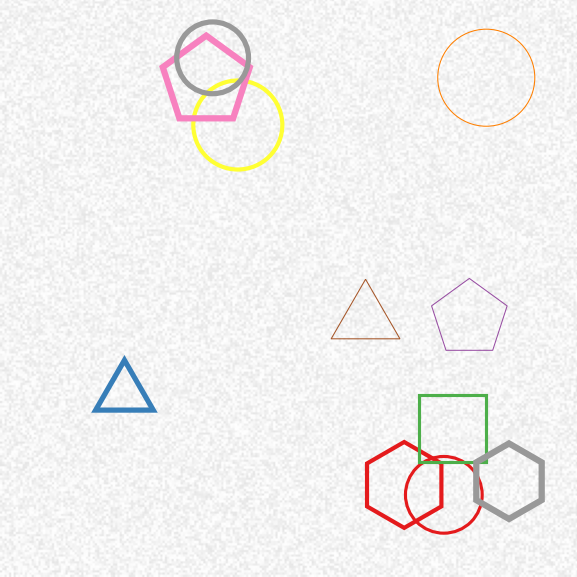[{"shape": "hexagon", "thickness": 2, "radius": 0.37, "center": [0.7, 0.159]}, {"shape": "circle", "thickness": 1.5, "radius": 0.33, "center": [0.769, 0.142]}, {"shape": "triangle", "thickness": 2.5, "radius": 0.29, "center": [0.216, 0.318]}, {"shape": "square", "thickness": 1.5, "radius": 0.29, "center": [0.784, 0.257]}, {"shape": "pentagon", "thickness": 0.5, "radius": 0.34, "center": [0.813, 0.448]}, {"shape": "circle", "thickness": 0.5, "radius": 0.42, "center": [0.842, 0.865]}, {"shape": "circle", "thickness": 2, "radius": 0.39, "center": [0.412, 0.783]}, {"shape": "triangle", "thickness": 0.5, "radius": 0.34, "center": [0.633, 0.447]}, {"shape": "pentagon", "thickness": 3, "radius": 0.4, "center": [0.357, 0.858]}, {"shape": "hexagon", "thickness": 3, "radius": 0.33, "center": [0.881, 0.166]}, {"shape": "circle", "thickness": 2.5, "radius": 0.31, "center": [0.368, 0.899]}]